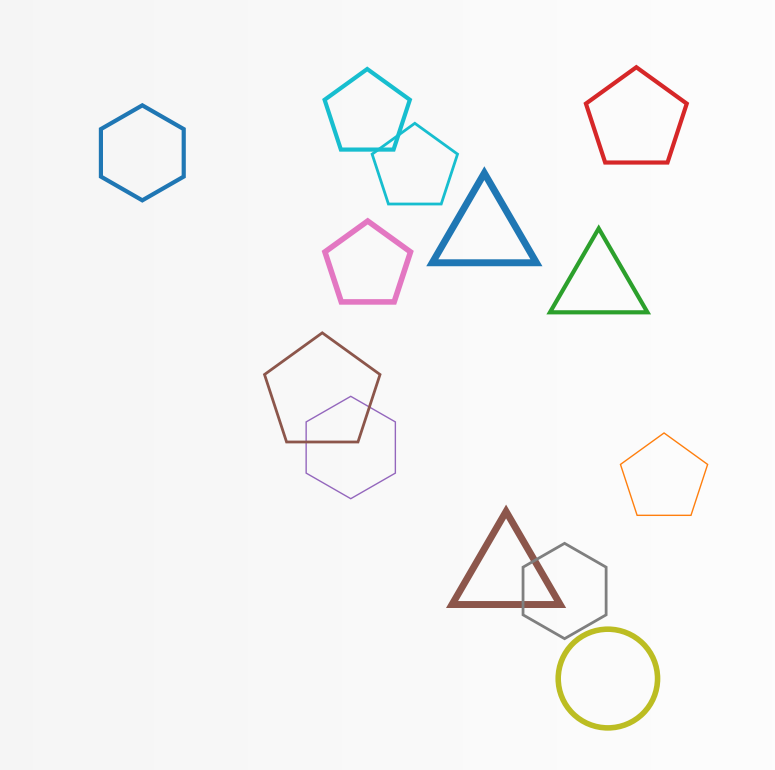[{"shape": "triangle", "thickness": 2.5, "radius": 0.39, "center": [0.625, 0.698]}, {"shape": "hexagon", "thickness": 1.5, "radius": 0.31, "center": [0.184, 0.802]}, {"shape": "pentagon", "thickness": 0.5, "radius": 0.3, "center": [0.857, 0.379]}, {"shape": "triangle", "thickness": 1.5, "radius": 0.36, "center": [0.773, 0.631]}, {"shape": "pentagon", "thickness": 1.5, "radius": 0.34, "center": [0.821, 0.844]}, {"shape": "hexagon", "thickness": 0.5, "radius": 0.33, "center": [0.453, 0.419]}, {"shape": "triangle", "thickness": 2.5, "radius": 0.4, "center": [0.653, 0.255]}, {"shape": "pentagon", "thickness": 1, "radius": 0.39, "center": [0.416, 0.489]}, {"shape": "pentagon", "thickness": 2, "radius": 0.29, "center": [0.474, 0.655]}, {"shape": "hexagon", "thickness": 1, "radius": 0.31, "center": [0.728, 0.232]}, {"shape": "circle", "thickness": 2, "radius": 0.32, "center": [0.784, 0.119]}, {"shape": "pentagon", "thickness": 1, "radius": 0.29, "center": [0.535, 0.782]}, {"shape": "pentagon", "thickness": 1.5, "radius": 0.29, "center": [0.474, 0.853]}]